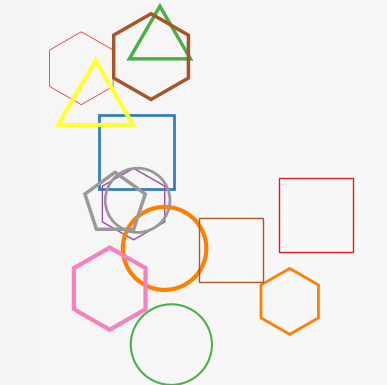[{"shape": "square", "thickness": 1, "radius": 0.48, "center": [0.814, 0.442]}, {"shape": "hexagon", "thickness": 0.5, "radius": 0.47, "center": [0.21, 0.823]}, {"shape": "square", "thickness": 2, "radius": 0.48, "center": [0.352, 0.605]}, {"shape": "triangle", "thickness": 2.5, "radius": 0.46, "center": [0.413, 0.893]}, {"shape": "circle", "thickness": 1.5, "radius": 0.52, "center": [0.442, 0.105]}, {"shape": "hexagon", "thickness": 1, "radius": 0.46, "center": [0.345, 0.47]}, {"shape": "circle", "thickness": 3, "radius": 0.54, "center": [0.425, 0.355]}, {"shape": "hexagon", "thickness": 2, "radius": 0.43, "center": [0.748, 0.217]}, {"shape": "triangle", "thickness": 3, "radius": 0.56, "center": [0.247, 0.731]}, {"shape": "hexagon", "thickness": 2.5, "radius": 0.56, "center": [0.39, 0.853]}, {"shape": "square", "thickness": 1, "radius": 0.41, "center": [0.596, 0.351]}, {"shape": "hexagon", "thickness": 3, "radius": 0.53, "center": [0.283, 0.25]}, {"shape": "pentagon", "thickness": 2.5, "radius": 0.41, "center": [0.297, 0.471]}, {"shape": "circle", "thickness": 2, "radius": 0.42, "center": [0.355, 0.48]}]